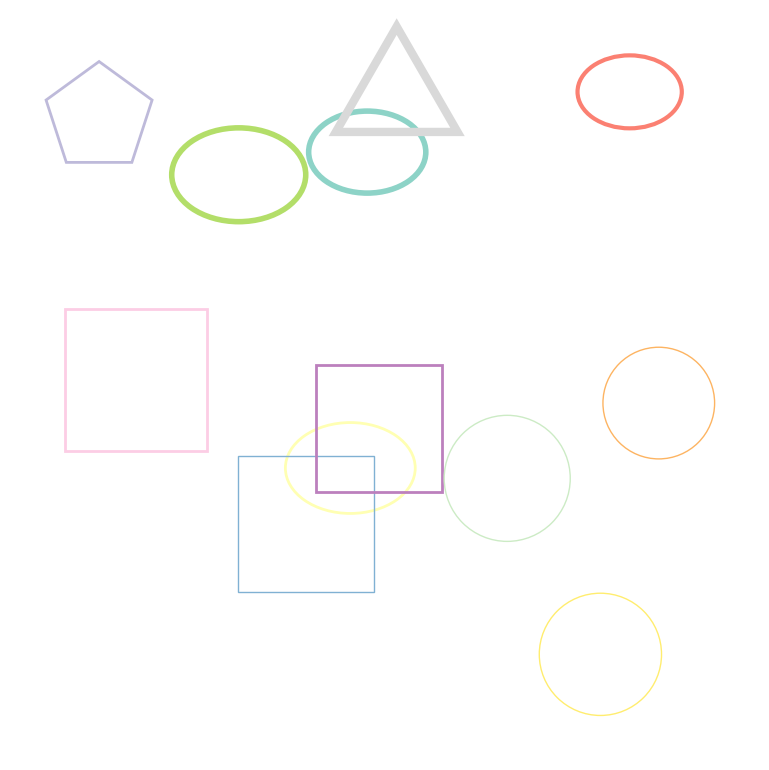[{"shape": "oval", "thickness": 2, "radius": 0.38, "center": [0.477, 0.802]}, {"shape": "oval", "thickness": 1, "radius": 0.42, "center": [0.455, 0.392]}, {"shape": "pentagon", "thickness": 1, "radius": 0.36, "center": [0.129, 0.848]}, {"shape": "oval", "thickness": 1.5, "radius": 0.34, "center": [0.818, 0.881]}, {"shape": "square", "thickness": 0.5, "radius": 0.44, "center": [0.398, 0.319]}, {"shape": "circle", "thickness": 0.5, "radius": 0.36, "center": [0.856, 0.477]}, {"shape": "oval", "thickness": 2, "radius": 0.44, "center": [0.31, 0.773]}, {"shape": "square", "thickness": 1, "radius": 0.46, "center": [0.176, 0.506]}, {"shape": "triangle", "thickness": 3, "radius": 0.46, "center": [0.515, 0.874]}, {"shape": "square", "thickness": 1, "radius": 0.41, "center": [0.492, 0.443]}, {"shape": "circle", "thickness": 0.5, "radius": 0.41, "center": [0.659, 0.379]}, {"shape": "circle", "thickness": 0.5, "radius": 0.4, "center": [0.78, 0.15]}]